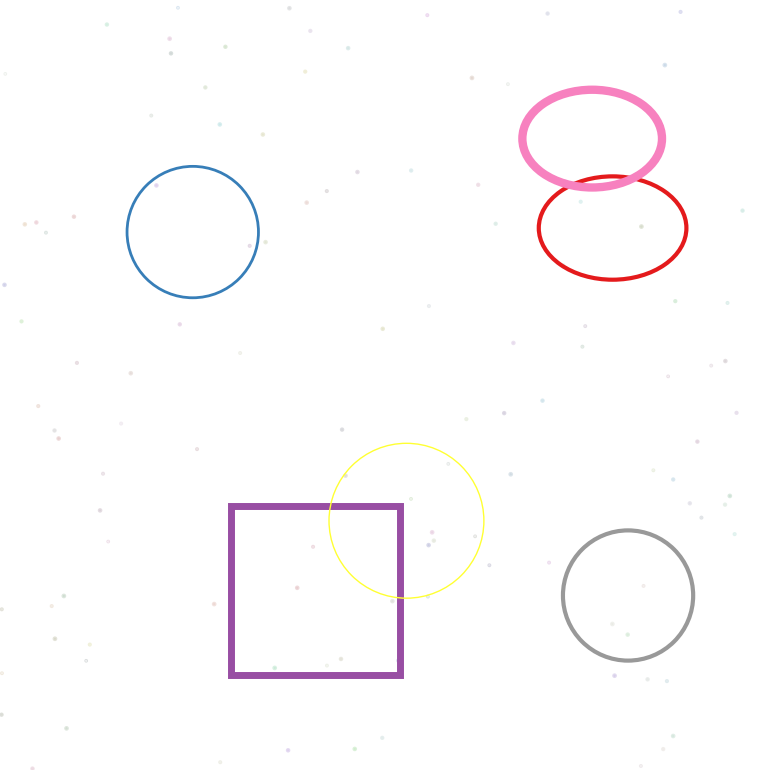[{"shape": "oval", "thickness": 1.5, "radius": 0.48, "center": [0.796, 0.704]}, {"shape": "circle", "thickness": 1, "radius": 0.43, "center": [0.25, 0.699]}, {"shape": "square", "thickness": 2.5, "radius": 0.55, "center": [0.409, 0.233]}, {"shape": "circle", "thickness": 0.5, "radius": 0.5, "center": [0.528, 0.324]}, {"shape": "oval", "thickness": 3, "radius": 0.45, "center": [0.769, 0.82]}, {"shape": "circle", "thickness": 1.5, "radius": 0.42, "center": [0.816, 0.227]}]